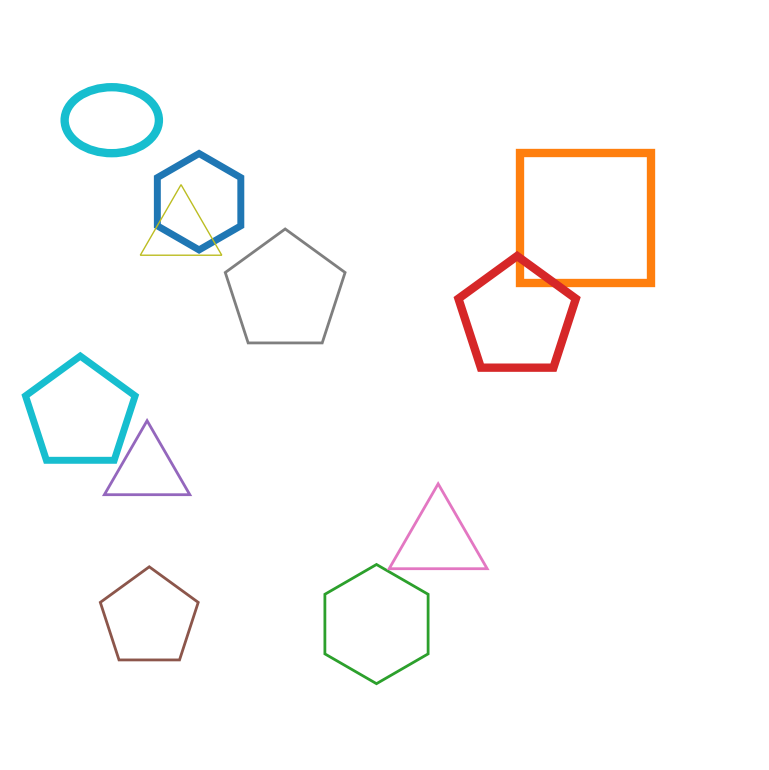[{"shape": "hexagon", "thickness": 2.5, "radius": 0.31, "center": [0.259, 0.738]}, {"shape": "square", "thickness": 3, "radius": 0.42, "center": [0.76, 0.717]}, {"shape": "hexagon", "thickness": 1, "radius": 0.39, "center": [0.489, 0.19]}, {"shape": "pentagon", "thickness": 3, "radius": 0.4, "center": [0.672, 0.587]}, {"shape": "triangle", "thickness": 1, "radius": 0.32, "center": [0.191, 0.39]}, {"shape": "pentagon", "thickness": 1, "radius": 0.33, "center": [0.194, 0.197]}, {"shape": "triangle", "thickness": 1, "radius": 0.37, "center": [0.569, 0.298]}, {"shape": "pentagon", "thickness": 1, "radius": 0.41, "center": [0.37, 0.621]}, {"shape": "triangle", "thickness": 0.5, "radius": 0.31, "center": [0.235, 0.699]}, {"shape": "pentagon", "thickness": 2.5, "radius": 0.37, "center": [0.104, 0.463]}, {"shape": "oval", "thickness": 3, "radius": 0.31, "center": [0.145, 0.844]}]